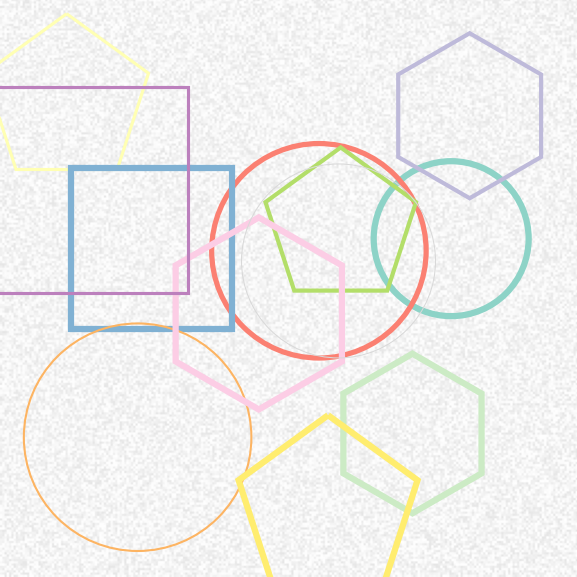[{"shape": "circle", "thickness": 3, "radius": 0.67, "center": [0.781, 0.586]}, {"shape": "pentagon", "thickness": 1.5, "radius": 0.75, "center": [0.115, 0.826]}, {"shape": "hexagon", "thickness": 2, "radius": 0.71, "center": [0.813, 0.799]}, {"shape": "circle", "thickness": 2.5, "radius": 0.93, "center": [0.552, 0.565]}, {"shape": "square", "thickness": 3, "radius": 0.69, "center": [0.262, 0.569]}, {"shape": "circle", "thickness": 1, "radius": 0.98, "center": [0.238, 0.242]}, {"shape": "pentagon", "thickness": 2, "radius": 0.69, "center": [0.59, 0.607]}, {"shape": "hexagon", "thickness": 3, "radius": 0.83, "center": [0.448, 0.456]}, {"shape": "circle", "thickness": 0.5, "radius": 0.84, "center": [0.586, 0.547]}, {"shape": "square", "thickness": 1.5, "radius": 0.89, "center": [0.147, 0.67]}, {"shape": "hexagon", "thickness": 3, "radius": 0.69, "center": [0.714, 0.249]}, {"shape": "pentagon", "thickness": 3, "radius": 0.81, "center": [0.568, 0.117]}]